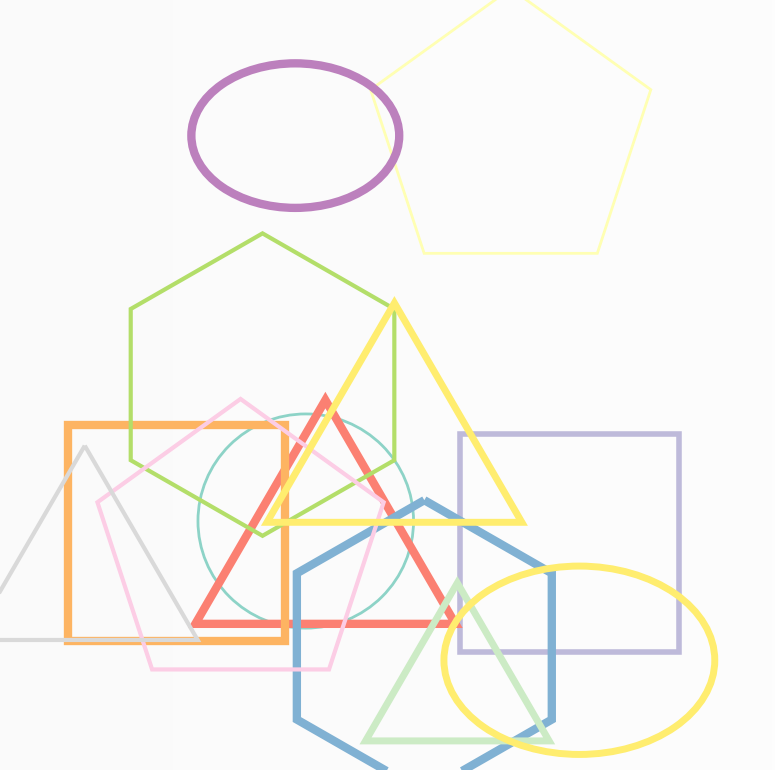[{"shape": "circle", "thickness": 1, "radius": 0.7, "center": [0.395, 0.323]}, {"shape": "pentagon", "thickness": 1, "radius": 0.95, "center": [0.659, 0.825]}, {"shape": "square", "thickness": 2, "radius": 0.71, "center": [0.735, 0.295]}, {"shape": "triangle", "thickness": 3, "radius": 0.97, "center": [0.42, 0.287]}, {"shape": "hexagon", "thickness": 3, "radius": 0.95, "center": [0.548, 0.16]}, {"shape": "square", "thickness": 3, "radius": 0.7, "center": [0.227, 0.308]}, {"shape": "hexagon", "thickness": 1.5, "radius": 0.98, "center": [0.339, 0.501]}, {"shape": "pentagon", "thickness": 1.5, "radius": 0.97, "center": [0.31, 0.288]}, {"shape": "triangle", "thickness": 1.5, "radius": 0.84, "center": [0.109, 0.253]}, {"shape": "oval", "thickness": 3, "radius": 0.67, "center": [0.381, 0.824]}, {"shape": "triangle", "thickness": 2.5, "radius": 0.68, "center": [0.59, 0.106]}, {"shape": "triangle", "thickness": 2.5, "radius": 0.95, "center": [0.509, 0.417]}, {"shape": "oval", "thickness": 2.5, "radius": 0.87, "center": [0.748, 0.143]}]